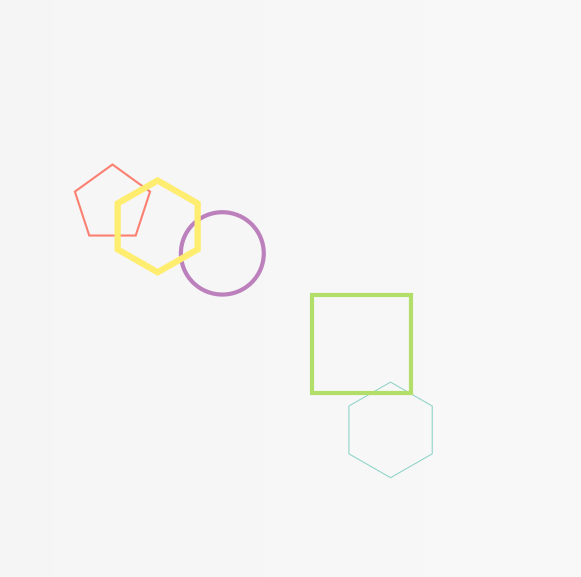[{"shape": "hexagon", "thickness": 0.5, "radius": 0.41, "center": [0.672, 0.255]}, {"shape": "pentagon", "thickness": 1, "radius": 0.34, "center": [0.194, 0.646]}, {"shape": "square", "thickness": 2, "radius": 0.43, "center": [0.622, 0.404]}, {"shape": "circle", "thickness": 2, "radius": 0.36, "center": [0.383, 0.56]}, {"shape": "hexagon", "thickness": 3, "radius": 0.4, "center": [0.271, 0.607]}]